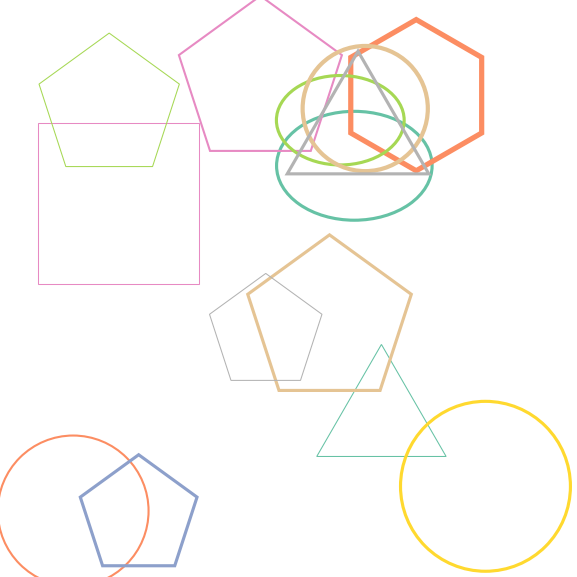[{"shape": "oval", "thickness": 1.5, "radius": 0.67, "center": [0.614, 0.712]}, {"shape": "triangle", "thickness": 0.5, "radius": 0.65, "center": [0.66, 0.273]}, {"shape": "hexagon", "thickness": 2.5, "radius": 0.65, "center": [0.721, 0.834]}, {"shape": "circle", "thickness": 1, "radius": 0.65, "center": [0.127, 0.114]}, {"shape": "pentagon", "thickness": 1.5, "radius": 0.53, "center": [0.24, 0.105]}, {"shape": "square", "thickness": 0.5, "radius": 0.7, "center": [0.206, 0.648]}, {"shape": "pentagon", "thickness": 1, "radius": 0.74, "center": [0.451, 0.858]}, {"shape": "oval", "thickness": 1.5, "radius": 0.55, "center": [0.589, 0.791]}, {"shape": "pentagon", "thickness": 0.5, "radius": 0.64, "center": [0.189, 0.814]}, {"shape": "circle", "thickness": 1.5, "radius": 0.74, "center": [0.841, 0.157]}, {"shape": "circle", "thickness": 2, "radius": 0.54, "center": [0.632, 0.811]}, {"shape": "pentagon", "thickness": 1.5, "radius": 0.74, "center": [0.571, 0.444]}, {"shape": "triangle", "thickness": 1.5, "radius": 0.71, "center": [0.62, 0.769]}, {"shape": "pentagon", "thickness": 0.5, "radius": 0.51, "center": [0.46, 0.423]}]